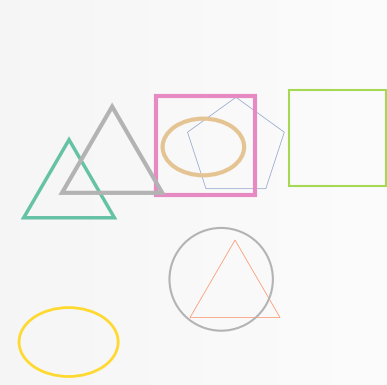[{"shape": "triangle", "thickness": 2.5, "radius": 0.68, "center": [0.178, 0.502]}, {"shape": "triangle", "thickness": 0.5, "radius": 0.67, "center": [0.607, 0.242]}, {"shape": "pentagon", "thickness": 0.5, "radius": 0.66, "center": [0.609, 0.616]}, {"shape": "square", "thickness": 3, "radius": 0.64, "center": [0.53, 0.622]}, {"shape": "square", "thickness": 1.5, "radius": 0.63, "center": [0.871, 0.641]}, {"shape": "oval", "thickness": 2, "radius": 0.64, "center": [0.177, 0.112]}, {"shape": "oval", "thickness": 3, "radius": 0.53, "center": [0.525, 0.618]}, {"shape": "triangle", "thickness": 3, "radius": 0.75, "center": [0.289, 0.574]}, {"shape": "circle", "thickness": 1.5, "radius": 0.67, "center": [0.571, 0.274]}]